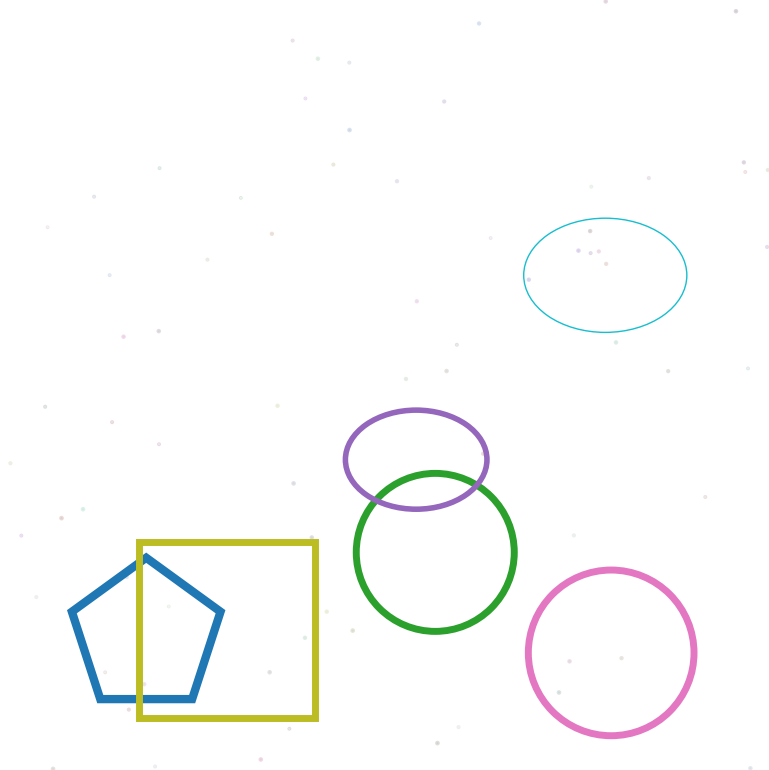[{"shape": "pentagon", "thickness": 3, "radius": 0.51, "center": [0.19, 0.174]}, {"shape": "circle", "thickness": 2.5, "radius": 0.51, "center": [0.565, 0.283]}, {"shape": "oval", "thickness": 2, "radius": 0.46, "center": [0.54, 0.403]}, {"shape": "circle", "thickness": 2.5, "radius": 0.54, "center": [0.794, 0.152]}, {"shape": "square", "thickness": 2.5, "radius": 0.57, "center": [0.295, 0.182]}, {"shape": "oval", "thickness": 0.5, "radius": 0.53, "center": [0.786, 0.642]}]